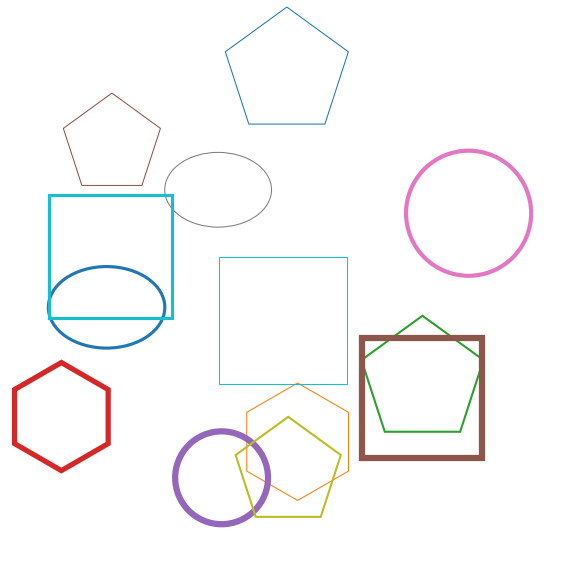[{"shape": "oval", "thickness": 1.5, "radius": 0.5, "center": [0.185, 0.467]}, {"shape": "pentagon", "thickness": 0.5, "radius": 0.56, "center": [0.497, 0.875]}, {"shape": "hexagon", "thickness": 0.5, "radius": 0.51, "center": [0.515, 0.234]}, {"shape": "pentagon", "thickness": 1, "radius": 0.56, "center": [0.732, 0.341]}, {"shape": "hexagon", "thickness": 2.5, "radius": 0.47, "center": [0.106, 0.278]}, {"shape": "circle", "thickness": 3, "radius": 0.4, "center": [0.384, 0.172]}, {"shape": "pentagon", "thickness": 0.5, "radius": 0.44, "center": [0.194, 0.75]}, {"shape": "square", "thickness": 3, "radius": 0.52, "center": [0.73, 0.31]}, {"shape": "circle", "thickness": 2, "radius": 0.54, "center": [0.811, 0.63]}, {"shape": "oval", "thickness": 0.5, "radius": 0.46, "center": [0.378, 0.671]}, {"shape": "pentagon", "thickness": 1, "radius": 0.48, "center": [0.499, 0.182]}, {"shape": "square", "thickness": 1.5, "radius": 0.53, "center": [0.191, 0.555]}, {"shape": "square", "thickness": 0.5, "radius": 0.55, "center": [0.49, 0.444]}]